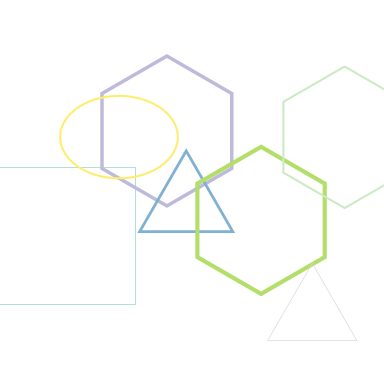[{"shape": "square", "thickness": 0.5, "radius": 0.89, "center": [0.172, 0.388]}, {"shape": "hexagon", "thickness": 2.5, "radius": 0.97, "center": [0.433, 0.66]}, {"shape": "triangle", "thickness": 2, "radius": 0.7, "center": [0.484, 0.468]}, {"shape": "hexagon", "thickness": 3, "radius": 0.95, "center": [0.678, 0.428]}, {"shape": "triangle", "thickness": 0.5, "radius": 0.67, "center": [0.811, 0.182]}, {"shape": "hexagon", "thickness": 1.5, "radius": 0.92, "center": [0.895, 0.643]}, {"shape": "oval", "thickness": 1.5, "radius": 0.76, "center": [0.309, 0.644]}]